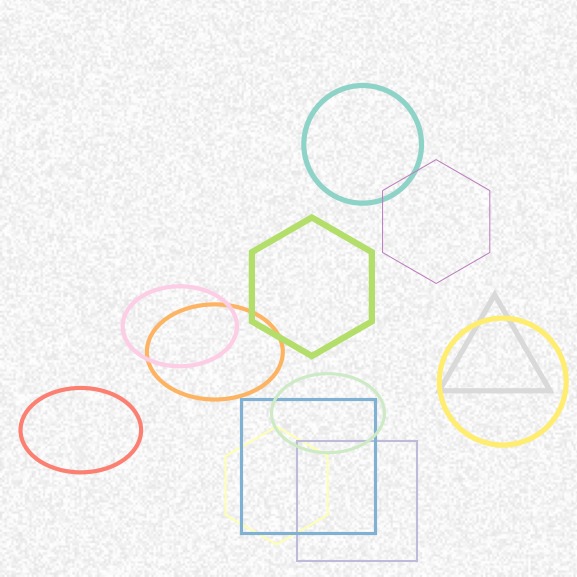[{"shape": "circle", "thickness": 2.5, "radius": 0.51, "center": [0.628, 0.749]}, {"shape": "hexagon", "thickness": 1, "radius": 0.51, "center": [0.479, 0.158]}, {"shape": "square", "thickness": 1, "radius": 0.52, "center": [0.618, 0.131]}, {"shape": "oval", "thickness": 2, "radius": 0.52, "center": [0.14, 0.254]}, {"shape": "square", "thickness": 1.5, "radius": 0.58, "center": [0.533, 0.192]}, {"shape": "oval", "thickness": 2, "radius": 0.59, "center": [0.372, 0.39]}, {"shape": "hexagon", "thickness": 3, "radius": 0.6, "center": [0.54, 0.503]}, {"shape": "oval", "thickness": 2, "radius": 0.49, "center": [0.311, 0.434]}, {"shape": "triangle", "thickness": 2.5, "radius": 0.55, "center": [0.857, 0.378]}, {"shape": "hexagon", "thickness": 0.5, "radius": 0.54, "center": [0.755, 0.616]}, {"shape": "oval", "thickness": 1.5, "radius": 0.49, "center": [0.568, 0.284]}, {"shape": "circle", "thickness": 2.5, "radius": 0.55, "center": [0.871, 0.338]}]